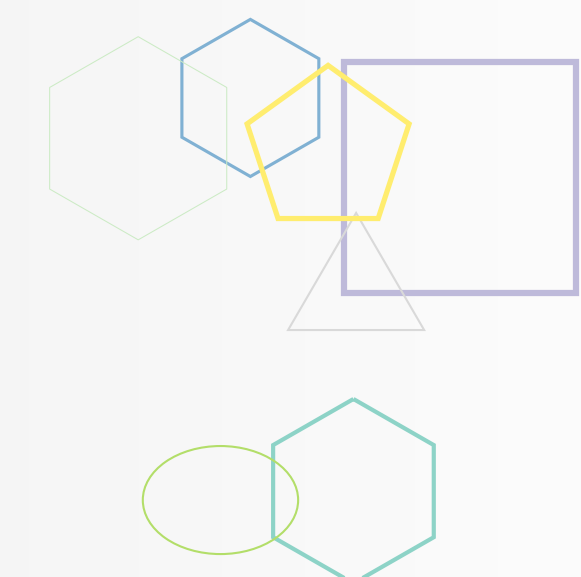[{"shape": "hexagon", "thickness": 2, "radius": 0.8, "center": [0.608, 0.149]}, {"shape": "square", "thickness": 3, "radius": 1.0, "center": [0.792, 0.692]}, {"shape": "hexagon", "thickness": 1.5, "radius": 0.68, "center": [0.431, 0.83]}, {"shape": "oval", "thickness": 1, "radius": 0.67, "center": [0.379, 0.133]}, {"shape": "triangle", "thickness": 1, "radius": 0.68, "center": [0.613, 0.495]}, {"shape": "hexagon", "thickness": 0.5, "radius": 0.88, "center": [0.238, 0.76]}, {"shape": "pentagon", "thickness": 2.5, "radius": 0.73, "center": [0.564, 0.739]}]